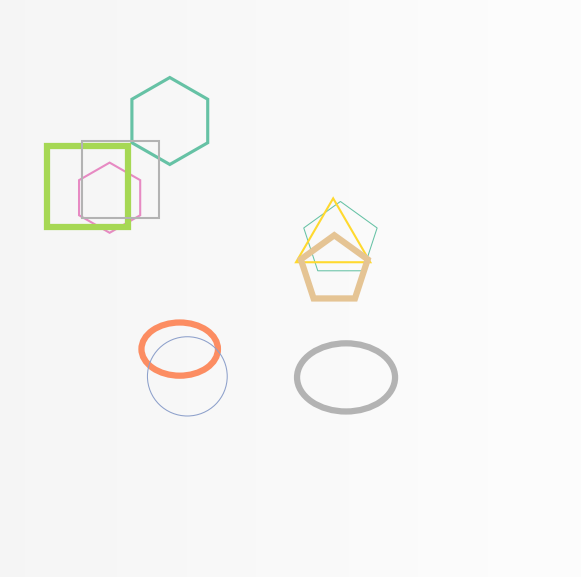[{"shape": "hexagon", "thickness": 1.5, "radius": 0.38, "center": [0.292, 0.79]}, {"shape": "pentagon", "thickness": 0.5, "radius": 0.33, "center": [0.586, 0.584]}, {"shape": "oval", "thickness": 3, "radius": 0.33, "center": [0.309, 0.395]}, {"shape": "circle", "thickness": 0.5, "radius": 0.34, "center": [0.322, 0.347]}, {"shape": "hexagon", "thickness": 1, "radius": 0.3, "center": [0.189, 0.657]}, {"shape": "square", "thickness": 3, "radius": 0.35, "center": [0.151, 0.676]}, {"shape": "triangle", "thickness": 1, "radius": 0.37, "center": [0.573, 0.582]}, {"shape": "pentagon", "thickness": 3, "radius": 0.3, "center": [0.575, 0.531]}, {"shape": "square", "thickness": 1, "radius": 0.33, "center": [0.207, 0.689]}, {"shape": "oval", "thickness": 3, "radius": 0.42, "center": [0.595, 0.346]}]